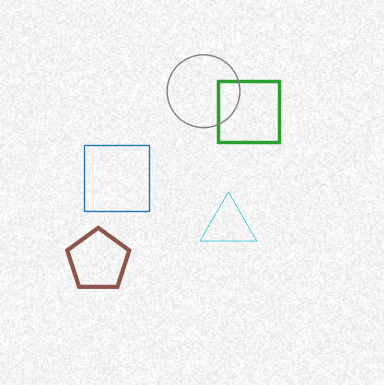[{"shape": "square", "thickness": 1, "radius": 0.42, "center": [0.302, 0.538]}, {"shape": "square", "thickness": 2.5, "radius": 0.39, "center": [0.645, 0.71]}, {"shape": "pentagon", "thickness": 3, "radius": 0.42, "center": [0.255, 0.323]}, {"shape": "circle", "thickness": 1, "radius": 0.47, "center": [0.529, 0.763]}, {"shape": "triangle", "thickness": 0.5, "radius": 0.43, "center": [0.593, 0.416]}]